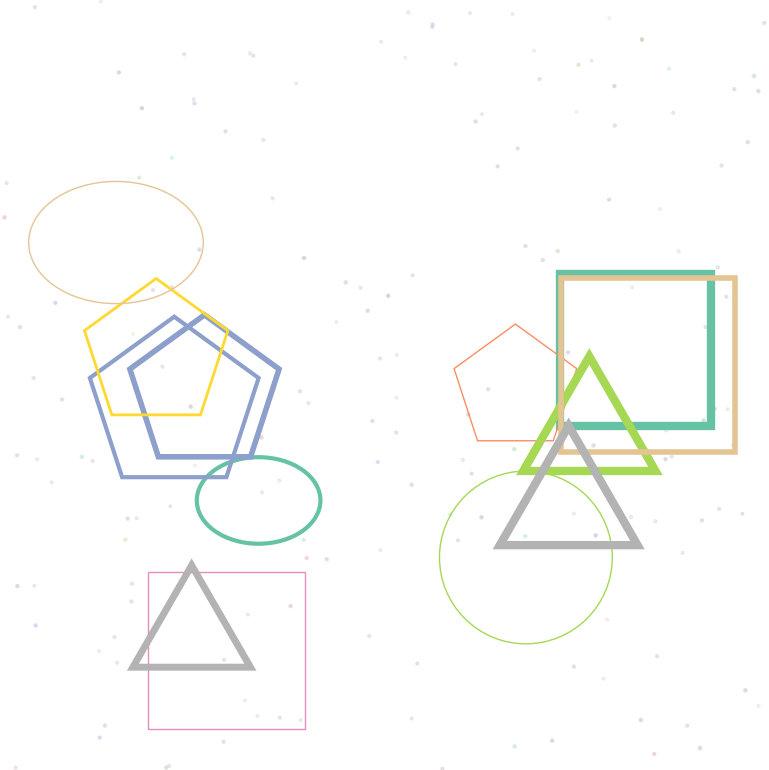[{"shape": "oval", "thickness": 1.5, "radius": 0.4, "center": [0.336, 0.35]}, {"shape": "square", "thickness": 3, "radius": 0.49, "center": [0.825, 0.545]}, {"shape": "pentagon", "thickness": 0.5, "radius": 0.42, "center": [0.669, 0.495]}, {"shape": "pentagon", "thickness": 1.5, "radius": 0.58, "center": [0.226, 0.473]}, {"shape": "pentagon", "thickness": 2, "radius": 0.51, "center": [0.266, 0.489]}, {"shape": "square", "thickness": 0.5, "radius": 0.51, "center": [0.294, 0.155]}, {"shape": "circle", "thickness": 0.5, "radius": 0.56, "center": [0.683, 0.276]}, {"shape": "triangle", "thickness": 3, "radius": 0.5, "center": [0.765, 0.438]}, {"shape": "pentagon", "thickness": 1, "radius": 0.49, "center": [0.203, 0.54]}, {"shape": "square", "thickness": 2, "radius": 0.56, "center": [0.841, 0.526]}, {"shape": "oval", "thickness": 0.5, "radius": 0.57, "center": [0.151, 0.685]}, {"shape": "triangle", "thickness": 3, "radius": 0.52, "center": [0.739, 0.344]}, {"shape": "triangle", "thickness": 2.5, "radius": 0.44, "center": [0.249, 0.178]}]